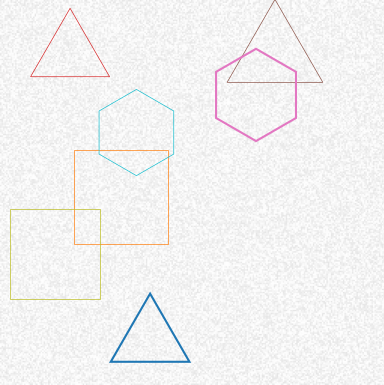[{"shape": "triangle", "thickness": 1.5, "radius": 0.59, "center": [0.39, 0.119]}, {"shape": "square", "thickness": 0.5, "radius": 0.61, "center": [0.314, 0.488]}, {"shape": "triangle", "thickness": 0.5, "radius": 0.59, "center": [0.182, 0.86]}, {"shape": "triangle", "thickness": 0.5, "radius": 0.72, "center": [0.714, 0.858]}, {"shape": "hexagon", "thickness": 1.5, "radius": 0.6, "center": [0.665, 0.753]}, {"shape": "square", "thickness": 0.5, "radius": 0.59, "center": [0.143, 0.34]}, {"shape": "hexagon", "thickness": 0.5, "radius": 0.56, "center": [0.354, 0.656]}]